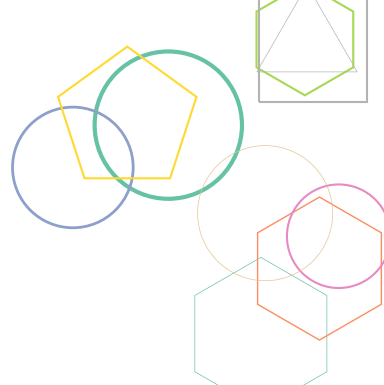[{"shape": "circle", "thickness": 3, "radius": 0.96, "center": [0.437, 0.675]}, {"shape": "hexagon", "thickness": 0.5, "radius": 0.99, "center": [0.678, 0.133]}, {"shape": "hexagon", "thickness": 1, "radius": 0.93, "center": [0.83, 0.302]}, {"shape": "circle", "thickness": 2, "radius": 0.78, "center": [0.189, 0.565]}, {"shape": "circle", "thickness": 1.5, "radius": 0.67, "center": [0.88, 0.386]}, {"shape": "hexagon", "thickness": 1.5, "radius": 0.73, "center": [0.792, 0.897]}, {"shape": "pentagon", "thickness": 1.5, "radius": 0.95, "center": [0.331, 0.69]}, {"shape": "circle", "thickness": 0.5, "radius": 0.88, "center": [0.689, 0.446]}, {"shape": "triangle", "thickness": 0.5, "radius": 0.75, "center": [0.798, 0.889]}, {"shape": "square", "thickness": 1.5, "radius": 0.7, "center": [0.812, 0.875]}]